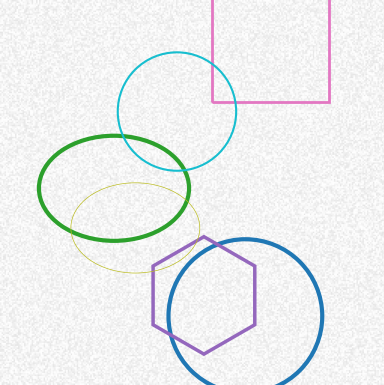[{"shape": "circle", "thickness": 3, "radius": 1.0, "center": [0.637, 0.179]}, {"shape": "oval", "thickness": 3, "radius": 0.97, "center": [0.296, 0.511]}, {"shape": "hexagon", "thickness": 2.5, "radius": 0.76, "center": [0.53, 0.233]}, {"shape": "square", "thickness": 2, "radius": 0.76, "center": [0.703, 0.886]}, {"shape": "oval", "thickness": 0.5, "radius": 0.84, "center": [0.351, 0.408]}, {"shape": "circle", "thickness": 1.5, "radius": 0.77, "center": [0.46, 0.71]}]